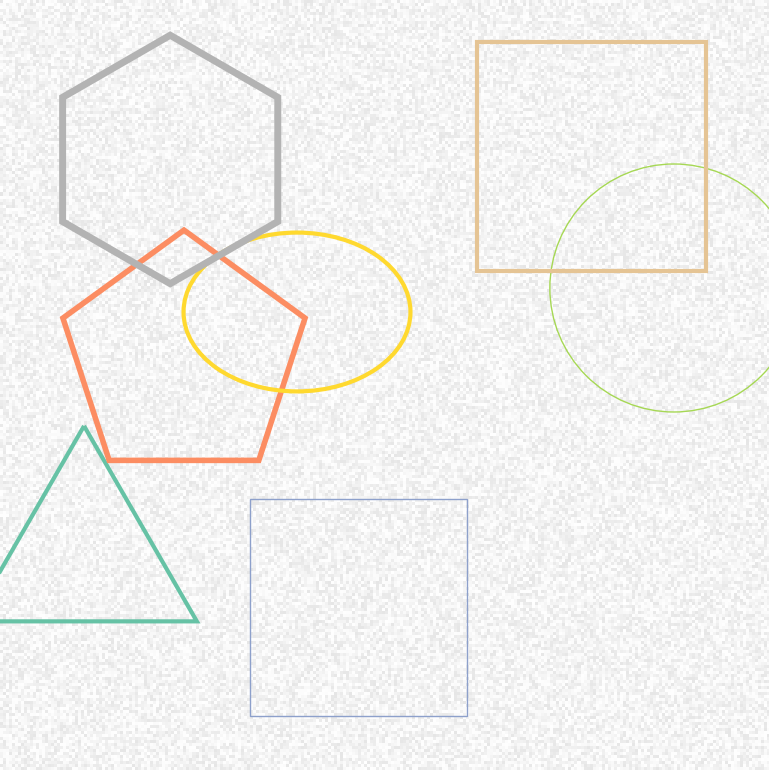[{"shape": "triangle", "thickness": 1.5, "radius": 0.85, "center": [0.109, 0.278]}, {"shape": "pentagon", "thickness": 2, "radius": 0.83, "center": [0.239, 0.536]}, {"shape": "square", "thickness": 0.5, "radius": 0.71, "center": [0.466, 0.211]}, {"shape": "circle", "thickness": 0.5, "radius": 0.81, "center": [0.875, 0.626]}, {"shape": "oval", "thickness": 1.5, "radius": 0.74, "center": [0.386, 0.595]}, {"shape": "square", "thickness": 1.5, "radius": 0.74, "center": [0.769, 0.797]}, {"shape": "hexagon", "thickness": 2.5, "radius": 0.81, "center": [0.221, 0.793]}]